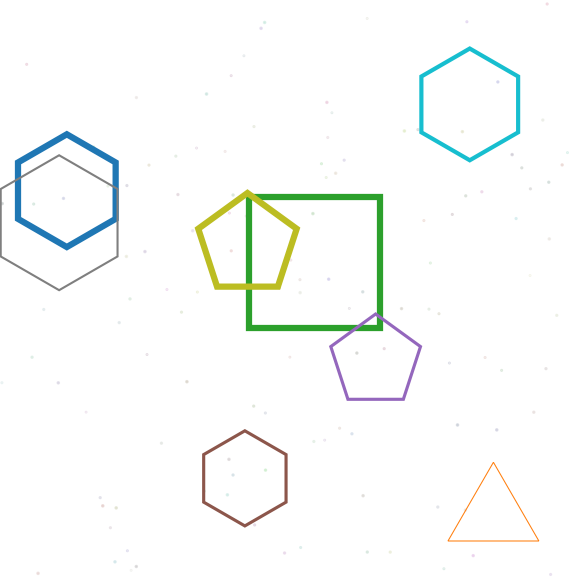[{"shape": "hexagon", "thickness": 3, "radius": 0.49, "center": [0.116, 0.669]}, {"shape": "triangle", "thickness": 0.5, "radius": 0.45, "center": [0.854, 0.108]}, {"shape": "square", "thickness": 3, "radius": 0.57, "center": [0.544, 0.545]}, {"shape": "pentagon", "thickness": 1.5, "radius": 0.41, "center": [0.65, 0.374]}, {"shape": "hexagon", "thickness": 1.5, "radius": 0.41, "center": [0.424, 0.171]}, {"shape": "hexagon", "thickness": 1, "radius": 0.58, "center": [0.102, 0.613]}, {"shape": "pentagon", "thickness": 3, "radius": 0.45, "center": [0.429, 0.575]}, {"shape": "hexagon", "thickness": 2, "radius": 0.48, "center": [0.813, 0.818]}]